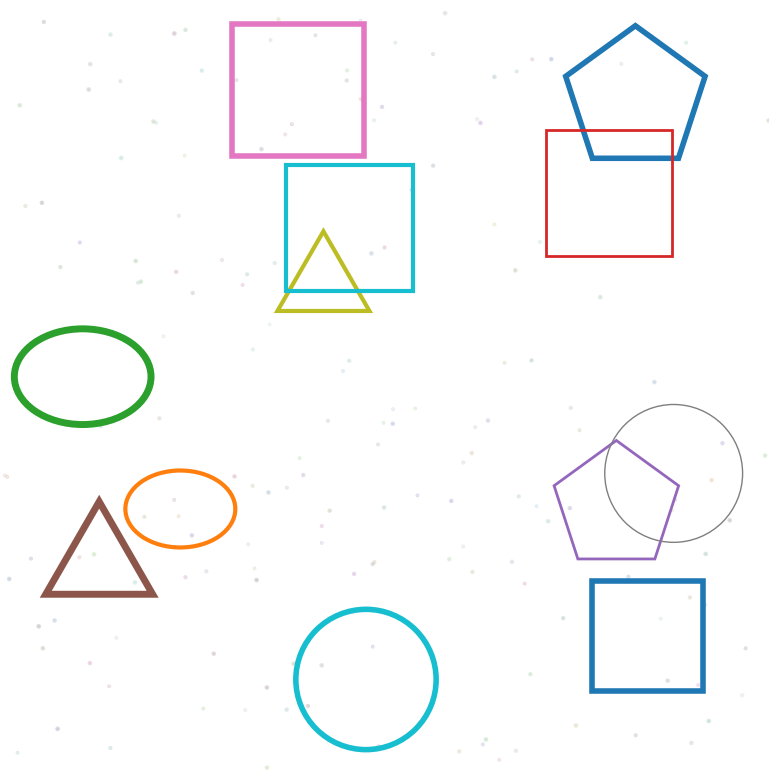[{"shape": "pentagon", "thickness": 2, "radius": 0.48, "center": [0.825, 0.871]}, {"shape": "square", "thickness": 2, "radius": 0.36, "center": [0.841, 0.174]}, {"shape": "oval", "thickness": 1.5, "radius": 0.36, "center": [0.234, 0.339]}, {"shape": "oval", "thickness": 2.5, "radius": 0.44, "center": [0.107, 0.511]}, {"shape": "square", "thickness": 1, "radius": 0.41, "center": [0.791, 0.749]}, {"shape": "pentagon", "thickness": 1, "radius": 0.43, "center": [0.8, 0.343]}, {"shape": "triangle", "thickness": 2.5, "radius": 0.4, "center": [0.129, 0.268]}, {"shape": "square", "thickness": 2, "radius": 0.43, "center": [0.387, 0.883]}, {"shape": "circle", "thickness": 0.5, "radius": 0.45, "center": [0.875, 0.385]}, {"shape": "triangle", "thickness": 1.5, "radius": 0.34, "center": [0.42, 0.631]}, {"shape": "circle", "thickness": 2, "radius": 0.46, "center": [0.475, 0.118]}, {"shape": "square", "thickness": 1.5, "radius": 0.41, "center": [0.454, 0.704]}]